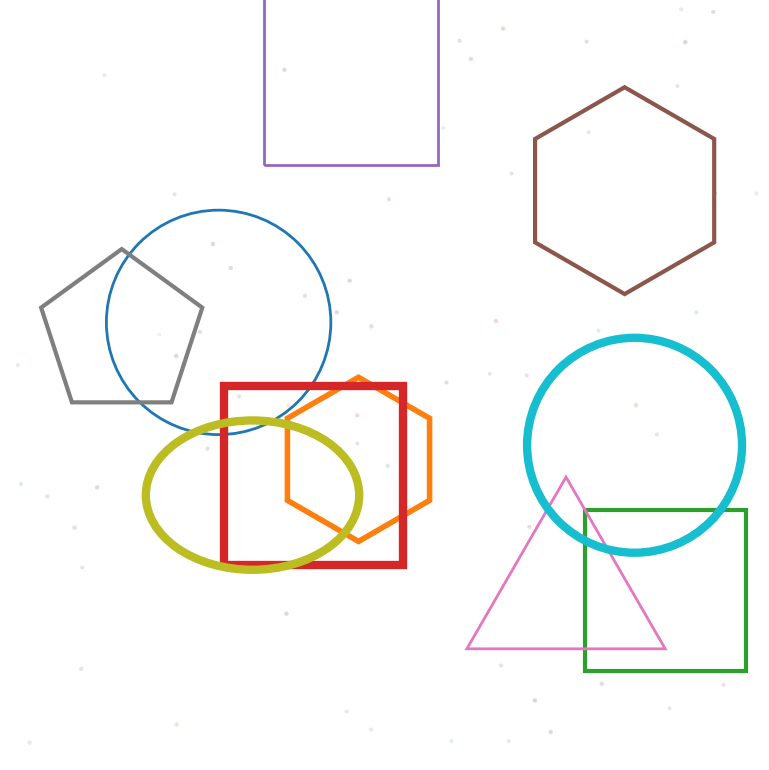[{"shape": "circle", "thickness": 1, "radius": 0.73, "center": [0.284, 0.581]}, {"shape": "hexagon", "thickness": 2, "radius": 0.53, "center": [0.466, 0.403]}, {"shape": "square", "thickness": 1.5, "radius": 0.52, "center": [0.864, 0.233]}, {"shape": "square", "thickness": 3, "radius": 0.58, "center": [0.407, 0.382]}, {"shape": "square", "thickness": 1, "radius": 0.56, "center": [0.456, 0.898]}, {"shape": "hexagon", "thickness": 1.5, "radius": 0.67, "center": [0.811, 0.752]}, {"shape": "triangle", "thickness": 1, "radius": 0.74, "center": [0.735, 0.232]}, {"shape": "pentagon", "thickness": 1.5, "radius": 0.55, "center": [0.158, 0.566]}, {"shape": "oval", "thickness": 3, "radius": 0.69, "center": [0.328, 0.357]}, {"shape": "circle", "thickness": 3, "radius": 0.7, "center": [0.824, 0.422]}]